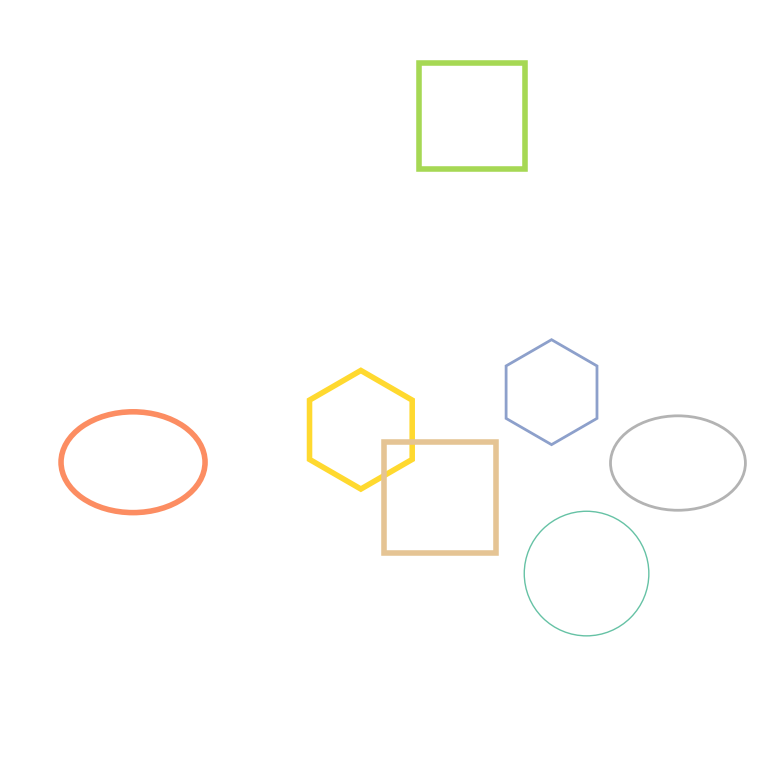[{"shape": "circle", "thickness": 0.5, "radius": 0.4, "center": [0.762, 0.255]}, {"shape": "oval", "thickness": 2, "radius": 0.47, "center": [0.173, 0.4]}, {"shape": "hexagon", "thickness": 1, "radius": 0.34, "center": [0.716, 0.491]}, {"shape": "square", "thickness": 2, "radius": 0.34, "center": [0.613, 0.85]}, {"shape": "hexagon", "thickness": 2, "radius": 0.38, "center": [0.469, 0.442]}, {"shape": "square", "thickness": 2, "radius": 0.36, "center": [0.571, 0.354]}, {"shape": "oval", "thickness": 1, "radius": 0.44, "center": [0.88, 0.399]}]